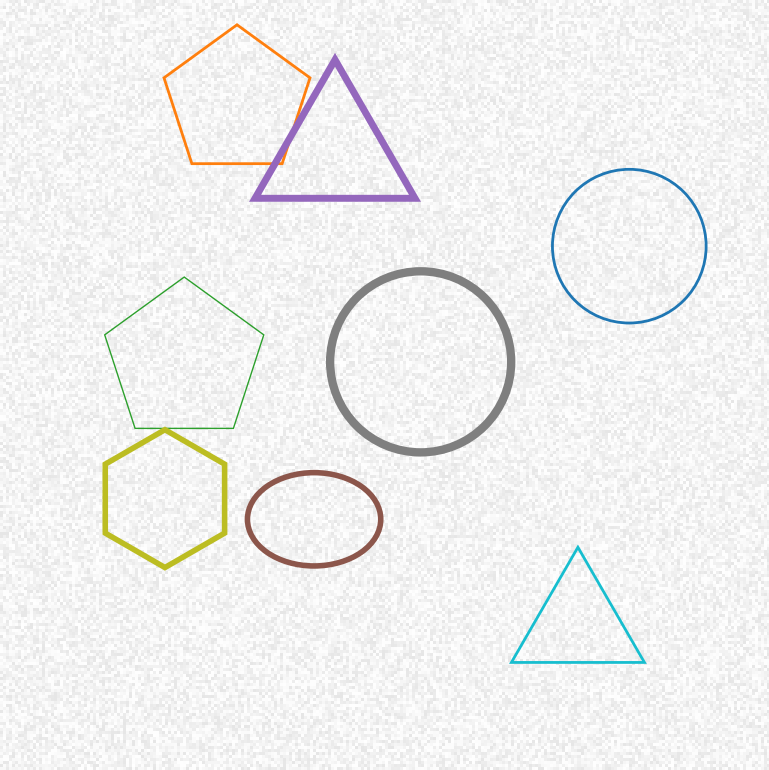[{"shape": "circle", "thickness": 1, "radius": 0.5, "center": [0.817, 0.68]}, {"shape": "pentagon", "thickness": 1, "radius": 0.5, "center": [0.308, 0.868]}, {"shape": "pentagon", "thickness": 0.5, "radius": 0.54, "center": [0.239, 0.532]}, {"shape": "triangle", "thickness": 2.5, "radius": 0.6, "center": [0.435, 0.802]}, {"shape": "oval", "thickness": 2, "radius": 0.43, "center": [0.408, 0.326]}, {"shape": "circle", "thickness": 3, "radius": 0.59, "center": [0.546, 0.53]}, {"shape": "hexagon", "thickness": 2, "radius": 0.45, "center": [0.214, 0.352]}, {"shape": "triangle", "thickness": 1, "radius": 0.5, "center": [0.751, 0.19]}]